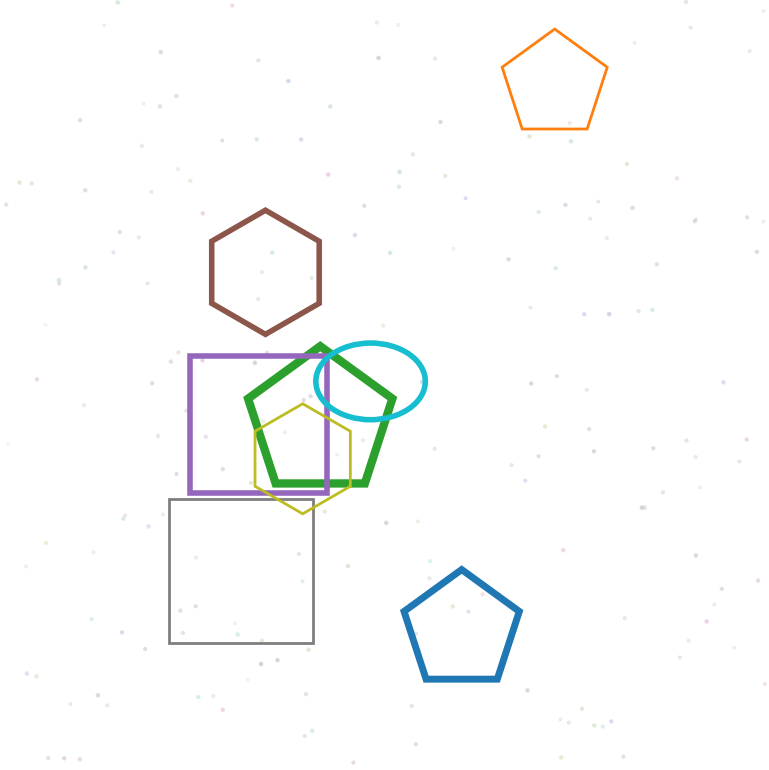[{"shape": "pentagon", "thickness": 2.5, "radius": 0.39, "center": [0.6, 0.182]}, {"shape": "pentagon", "thickness": 1, "radius": 0.36, "center": [0.72, 0.891]}, {"shape": "pentagon", "thickness": 3, "radius": 0.49, "center": [0.416, 0.452]}, {"shape": "square", "thickness": 2, "radius": 0.45, "center": [0.335, 0.449]}, {"shape": "hexagon", "thickness": 2, "radius": 0.4, "center": [0.345, 0.646]}, {"shape": "square", "thickness": 1, "radius": 0.47, "center": [0.313, 0.258]}, {"shape": "hexagon", "thickness": 1, "radius": 0.36, "center": [0.393, 0.404]}, {"shape": "oval", "thickness": 2, "radius": 0.36, "center": [0.481, 0.505]}]